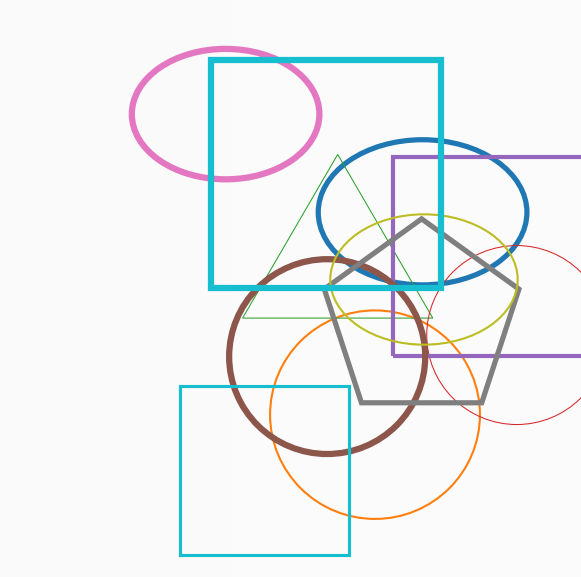[{"shape": "oval", "thickness": 2.5, "radius": 0.9, "center": [0.727, 0.632]}, {"shape": "circle", "thickness": 1, "radius": 0.9, "center": [0.645, 0.281]}, {"shape": "triangle", "thickness": 0.5, "radius": 0.94, "center": [0.581, 0.543]}, {"shape": "circle", "thickness": 0.5, "radius": 0.77, "center": [0.889, 0.419]}, {"shape": "square", "thickness": 2, "radius": 0.86, "center": [0.849, 0.555]}, {"shape": "circle", "thickness": 3, "radius": 0.84, "center": [0.563, 0.382]}, {"shape": "oval", "thickness": 3, "radius": 0.81, "center": [0.388, 0.802]}, {"shape": "pentagon", "thickness": 2.5, "radius": 0.88, "center": [0.725, 0.444]}, {"shape": "oval", "thickness": 1, "radius": 0.81, "center": [0.729, 0.515]}, {"shape": "square", "thickness": 1.5, "radius": 0.73, "center": [0.455, 0.184]}, {"shape": "square", "thickness": 3, "radius": 0.99, "center": [0.561, 0.697]}]